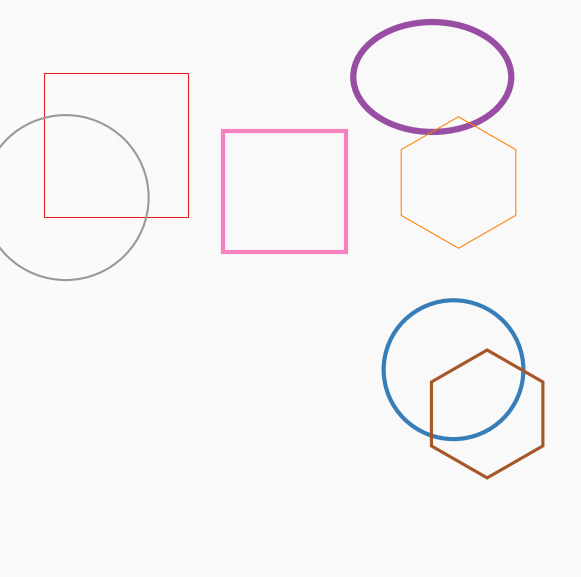[{"shape": "square", "thickness": 0.5, "radius": 0.62, "center": [0.2, 0.748]}, {"shape": "circle", "thickness": 2, "radius": 0.6, "center": [0.78, 0.359]}, {"shape": "oval", "thickness": 3, "radius": 0.68, "center": [0.744, 0.866]}, {"shape": "hexagon", "thickness": 0.5, "radius": 0.57, "center": [0.789, 0.683]}, {"shape": "hexagon", "thickness": 1.5, "radius": 0.55, "center": [0.838, 0.282]}, {"shape": "square", "thickness": 2, "radius": 0.53, "center": [0.489, 0.668]}, {"shape": "circle", "thickness": 1, "radius": 0.71, "center": [0.113, 0.657]}]